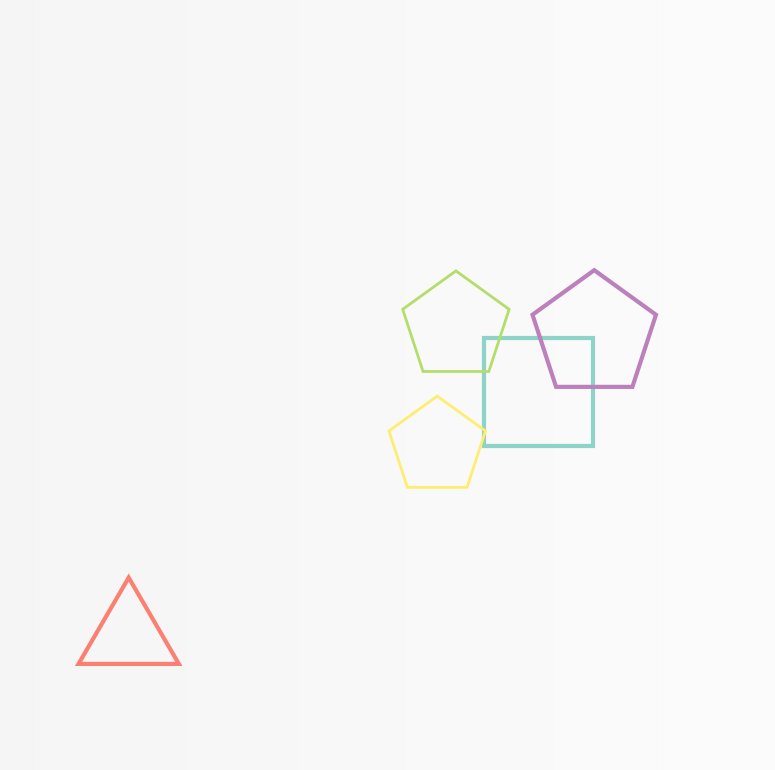[{"shape": "square", "thickness": 1.5, "radius": 0.35, "center": [0.695, 0.491]}, {"shape": "triangle", "thickness": 1.5, "radius": 0.37, "center": [0.166, 0.175]}, {"shape": "pentagon", "thickness": 1, "radius": 0.36, "center": [0.588, 0.576]}, {"shape": "pentagon", "thickness": 1.5, "radius": 0.42, "center": [0.767, 0.565]}, {"shape": "pentagon", "thickness": 1, "radius": 0.33, "center": [0.564, 0.42]}]